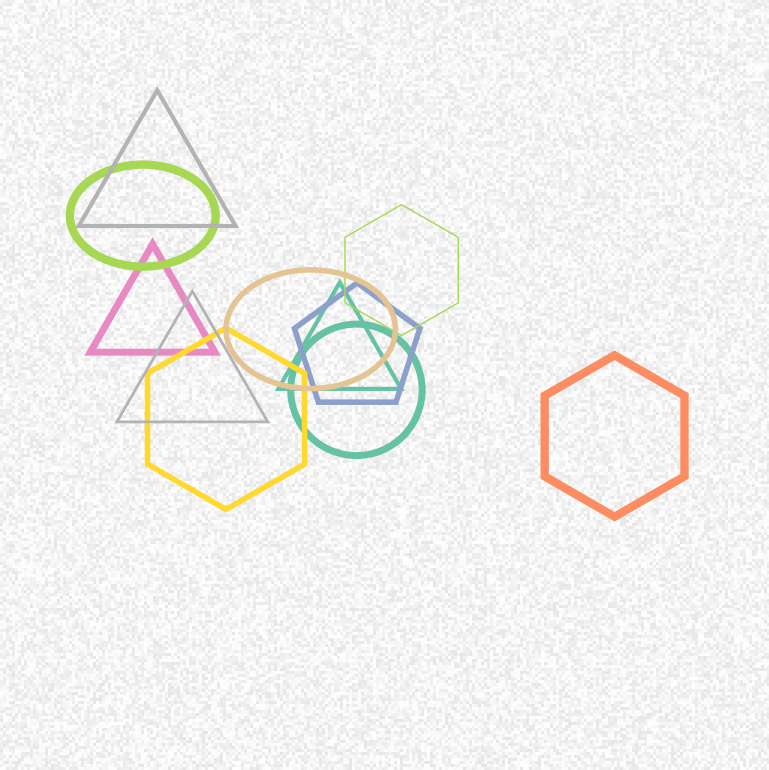[{"shape": "circle", "thickness": 2.5, "radius": 0.43, "center": [0.463, 0.494]}, {"shape": "triangle", "thickness": 1.5, "radius": 0.46, "center": [0.441, 0.541]}, {"shape": "hexagon", "thickness": 3, "radius": 0.52, "center": [0.798, 0.434]}, {"shape": "pentagon", "thickness": 2, "radius": 0.43, "center": [0.464, 0.547]}, {"shape": "triangle", "thickness": 2.5, "radius": 0.47, "center": [0.198, 0.589]}, {"shape": "oval", "thickness": 3, "radius": 0.47, "center": [0.185, 0.72]}, {"shape": "hexagon", "thickness": 0.5, "radius": 0.42, "center": [0.522, 0.649]}, {"shape": "hexagon", "thickness": 2, "radius": 0.59, "center": [0.294, 0.456]}, {"shape": "oval", "thickness": 2, "radius": 0.55, "center": [0.403, 0.572]}, {"shape": "triangle", "thickness": 1.5, "radius": 0.59, "center": [0.204, 0.765]}, {"shape": "triangle", "thickness": 1, "radius": 0.57, "center": [0.25, 0.509]}]